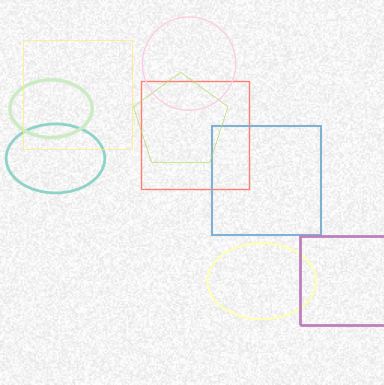[{"shape": "oval", "thickness": 2, "radius": 0.64, "center": [0.144, 0.588]}, {"shape": "oval", "thickness": 1.5, "radius": 0.71, "center": [0.68, 0.27]}, {"shape": "square", "thickness": 1, "radius": 0.7, "center": [0.506, 0.65]}, {"shape": "square", "thickness": 1.5, "radius": 0.71, "center": [0.693, 0.531]}, {"shape": "pentagon", "thickness": 0.5, "radius": 0.65, "center": [0.469, 0.683]}, {"shape": "circle", "thickness": 1, "radius": 0.61, "center": [0.491, 0.835]}, {"shape": "square", "thickness": 2, "radius": 0.58, "center": [0.894, 0.271]}, {"shape": "oval", "thickness": 2.5, "radius": 0.53, "center": [0.133, 0.718]}, {"shape": "square", "thickness": 0.5, "radius": 0.71, "center": [0.201, 0.754]}]